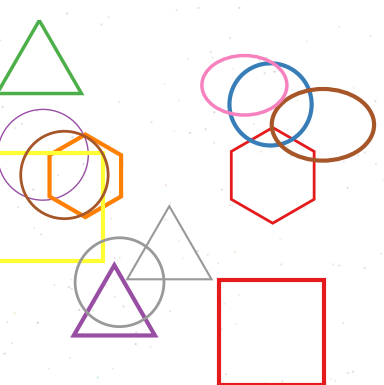[{"shape": "square", "thickness": 3, "radius": 0.68, "center": [0.705, 0.136]}, {"shape": "hexagon", "thickness": 2, "radius": 0.62, "center": [0.708, 0.544]}, {"shape": "circle", "thickness": 3, "radius": 0.53, "center": [0.703, 0.729]}, {"shape": "triangle", "thickness": 2.5, "radius": 0.63, "center": [0.102, 0.82]}, {"shape": "circle", "thickness": 1, "radius": 0.59, "center": [0.111, 0.598]}, {"shape": "triangle", "thickness": 3, "radius": 0.61, "center": [0.297, 0.189]}, {"shape": "hexagon", "thickness": 3, "radius": 0.54, "center": [0.222, 0.543]}, {"shape": "square", "thickness": 3, "radius": 0.7, "center": [0.126, 0.462]}, {"shape": "circle", "thickness": 2, "radius": 0.57, "center": [0.167, 0.546]}, {"shape": "oval", "thickness": 3, "radius": 0.66, "center": [0.839, 0.676]}, {"shape": "oval", "thickness": 2.5, "radius": 0.55, "center": [0.635, 0.778]}, {"shape": "triangle", "thickness": 1.5, "radius": 0.63, "center": [0.44, 0.338]}, {"shape": "circle", "thickness": 2, "radius": 0.58, "center": [0.31, 0.267]}]